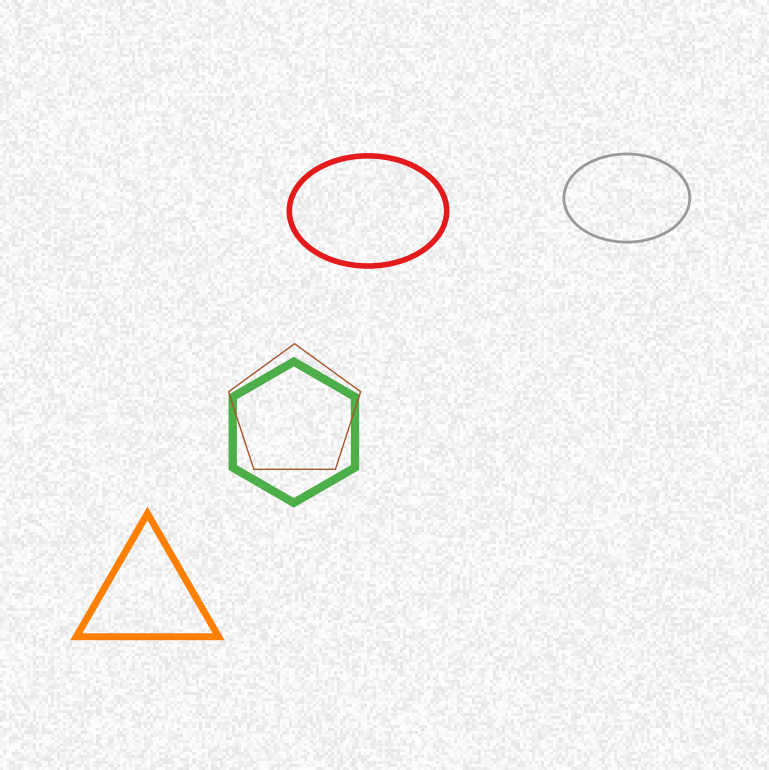[{"shape": "oval", "thickness": 2, "radius": 0.51, "center": [0.478, 0.726]}, {"shape": "hexagon", "thickness": 3, "radius": 0.46, "center": [0.382, 0.439]}, {"shape": "triangle", "thickness": 2.5, "radius": 0.53, "center": [0.192, 0.226]}, {"shape": "pentagon", "thickness": 0.5, "radius": 0.45, "center": [0.383, 0.463]}, {"shape": "oval", "thickness": 1, "radius": 0.41, "center": [0.814, 0.743]}]